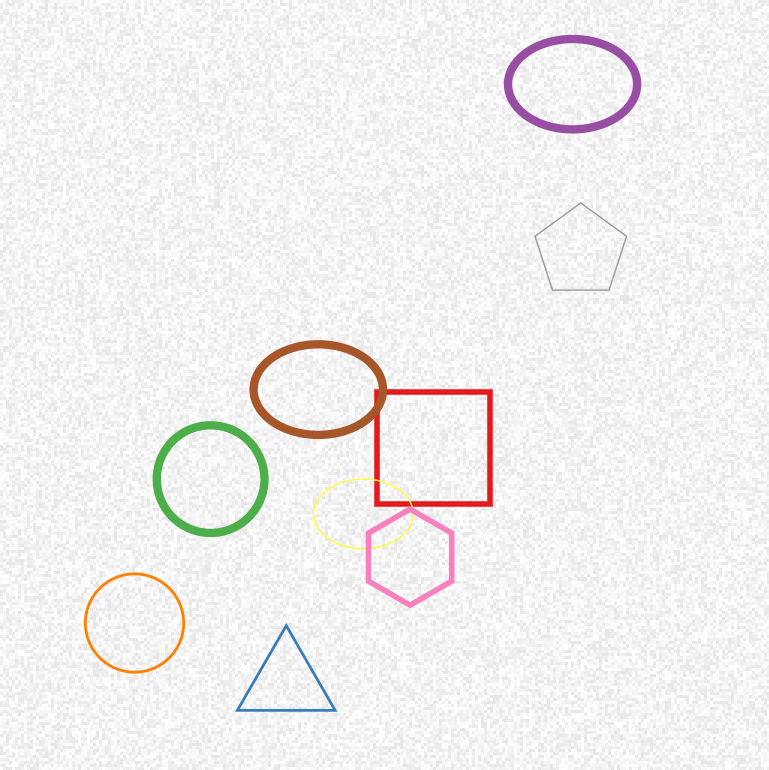[{"shape": "square", "thickness": 2, "radius": 0.37, "center": [0.563, 0.418]}, {"shape": "triangle", "thickness": 1, "radius": 0.37, "center": [0.372, 0.114]}, {"shape": "circle", "thickness": 3, "radius": 0.35, "center": [0.274, 0.378]}, {"shape": "oval", "thickness": 3, "radius": 0.42, "center": [0.744, 0.891]}, {"shape": "circle", "thickness": 1, "radius": 0.32, "center": [0.175, 0.191]}, {"shape": "oval", "thickness": 0.5, "radius": 0.32, "center": [0.472, 0.333]}, {"shape": "oval", "thickness": 3, "radius": 0.42, "center": [0.413, 0.494]}, {"shape": "hexagon", "thickness": 2, "radius": 0.31, "center": [0.533, 0.276]}, {"shape": "pentagon", "thickness": 0.5, "radius": 0.31, "center": [0.754, 0.674]}]